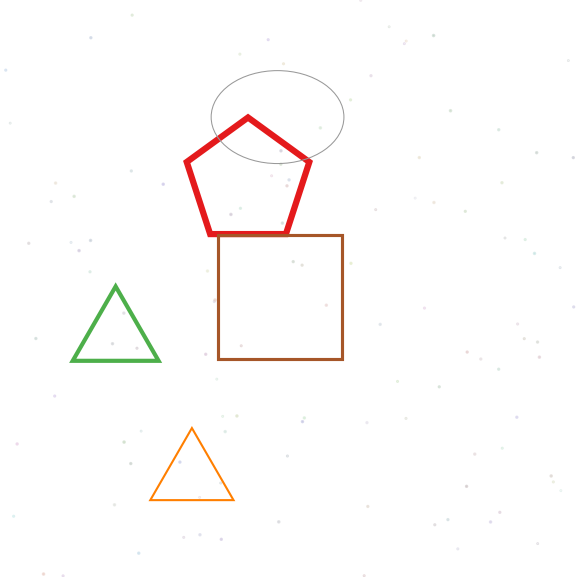[{"shape": "pentagon", "thickness": 3, "radius": 0.56, "center": [0.429, 0.684]}, {"shape": "triangle", "thickness": 2, "radius": 0.43, "center": [0.2, 0.417]}, {"shape": "triangle", "thickness": 1, "radius": 0.42, "center": [0.332, 0.175]}, {"shape": "square", "thickness": 1.5, "radius": 0.54, "center": [0.485, 0.485]}, {"shape": "oval", "thickness": 0.5, "radius": 0.57, "center": [0.481, 0.796]}]